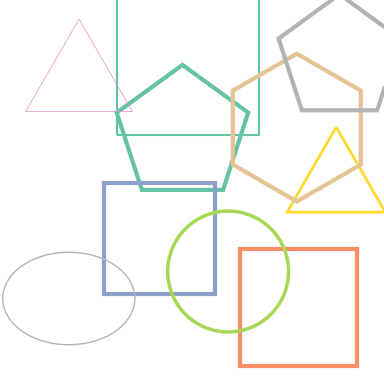[{"shape": "square", "thickness": 1.5, "radius": 0.92, "center": [0.489, 0.833]}, {"shape": "pentagon", "thickness": 3, "radius": 0.9, "center": [0.474, 0.652]}, {"shape": "square", "thickness": 3, "radius": 0.76, "center": [0.776, 0.202]}, {"shape": "square", "thickness": 3, "radius": 0.72, "center": [0.414, 0.38]}, {"shape": "triangle", "thickness": 0.5, "radius": 0.8, "center": [0.205, 0.79]}, {"shape": "circle", "thickness": 2.5, "radius": 0.79, "center": [0.593, 0.295]}, {"shape": "triangle", "thickness": 2, "radius": 0.74, "center": [0.873, 0.522]}, {"shape": "hexagon", "thickness": 3, "radius": 0.96, "center": [0.771, 0.669]}, {"shape": "pentagon", "thickness": 3, "radius": 0.83, "center": [0.882, 0.848]}, {"shape": "oval", "thickness": 1, "radius": 0.86, "center": [0.179, 0.225]}]